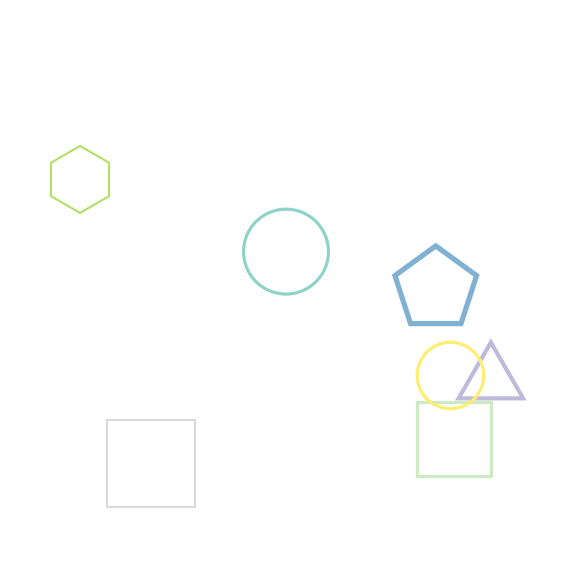[{"shape": "circle", "thickness": 1.5, "radius": 0.37, "center": [0.495, 0.563]}, {"shape": "triangle", "thickness": 2, "radius": 0.32, "center": [0.85, 0.342]}, {"shape": "pentagon", "thickness": 2.5, "radius": 0.37, "center": [0.755, 0.499]}, {"shape": "hexagon", "thickness": 1, "radius": 0.29, "center": [0.139, 0.688]}, {"shape": "square", "thickness": 1, "radius": 0.38, "center": [0.262, 0.197]}, {"shape": "square", "thickness": 1.5, "radius": 0.32, "center": [0.786, 0.239]}, {"shape": "circle", "thickness": 1.5, "radius": 0.29, "center": [0.78, 0.349]}]